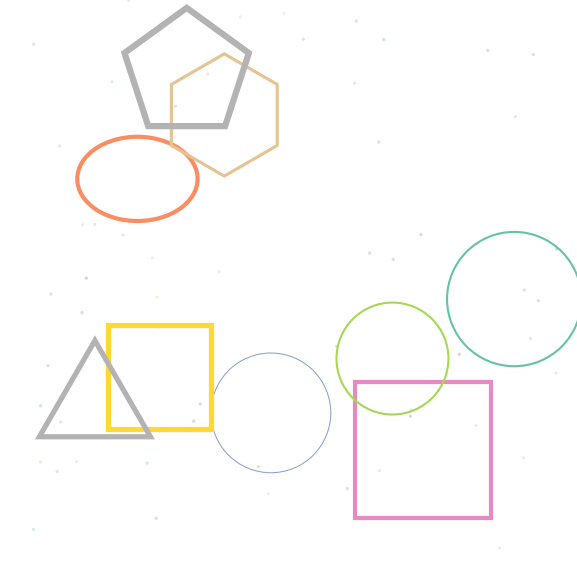[{"shape": "circle", "thickness": 1, "radius": 0.58, "center": [0.89, 0.481]}, {"shape": "oval", "thickness": 2, "radius": 0.52, "center": [0.238, 0.689]}, {"shape": "circle", "thickness": 0.5, "radius": 0.52, "center": [0.469, 0.284]}, {"shape": "square", "thickness": 2, "radius": 0.59, "center": [0.732, 0.22]}, {"shape": "circle", "thickness": 1, "radius": 0.48, "center": [0.68, 0.378]}, {"shape": "square", "thickness": 2.5, "radius": 0.45, "center": [0.277, 0.346]}, {"shape": "hexagon", "thickness": 1.5, "radius": 0.53, "center": [0.388, 0.8]}, {"shape": "triangle", "thickness": 2.5, "radius": 0.56, "center": [0.164, 0.298]}, {"shape": "pentagon", "thickness": 3, "radius": 0.57, "center": [0.323, 0.872]}]